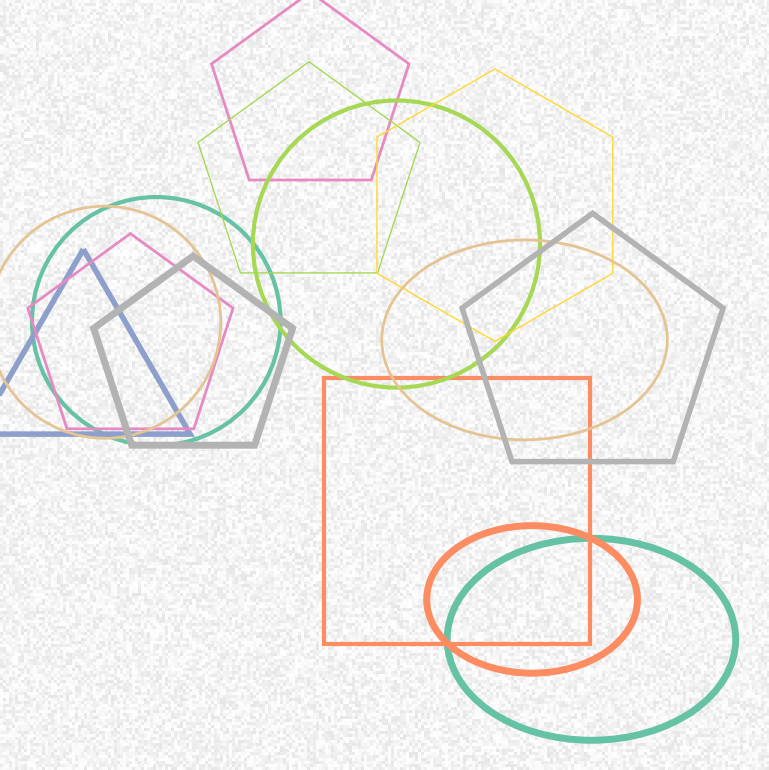[{"shape": "oval", "thickness": 2.5, "radius": 0.94, "center": [0.768, 0.17]}, {"shape": "circle", "thickness": 1.5, "radius": 0.81, "center": [0.203, 0.583]}, {"shape": "oval", "thickness": 2.5, "radius": 0.68, "center": [0.691, 0.222]}, {"shape": "square", "thickness": 1.5, "radius": 0.86, "center": [0.594, 0.336]}, {"shape": "triangle", "thickness": 2, "radius": 0.8, "center": [0.108, 0.516]}, {"shape": "pentagon", "thickness": 1, "radius": 0.67, "center": [0.403, 0.875]}, {"shape": "pentagon", "thickness": 1, "radius": 0.7, "center": [0.169, 0.556]}, {"shape": "pentagon", "thickness": 0.5, "radius": 0.76, "center": [0.401, 0.768]}, {"shape": "circle", "thickness": 1.5, "radius": 0.93, "center": [0.515, 0.683]}, {"shape": "hexagon", "thickness": 0.5, "radius": 0.88, "center": [0.643, 0.734]}, {"shape": "oval", "thickness": 1, "radius": 0.93, "center": [0.681, 0.559]}, {"shape": "circle", "thickness": 1, "radius": 0.75, "center": [0.136, 0.582]}, {"shape": "pentagon", "thickness": 2, "radius": 0.89, "center": [0.77, 0.545]}, {"shape": "pentagon", "thickness": 2.5, "radius": 0.68, "center": [0.251, 0.532]}]